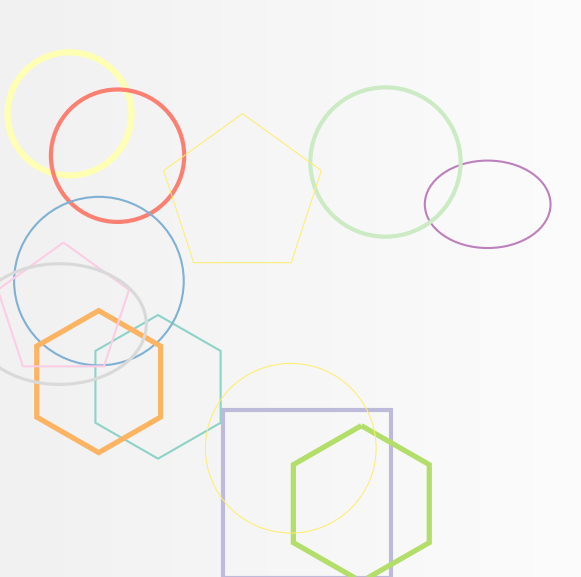[{"shape": "hexagon", "thickness": 1, "radius": 0.62, "center": [0.272, 0.329]}, {"shape": "circle", "thickness": 3, "radius": 0.53, "center": [0.12, 0.802]}, {"shape": "square", "thickness": 2, "radius": 0.73, "center": [0.528, 0.144]}, {"shape": "circle", "thickness": 2, "radius": 0.57, "center": [0.202, 0.73]}, {"shape": "circle", "thickness": 1, "radius": 0.73, "center": [0.17, 0.512]}, {"shape": "hexagon", "thickness": 2.5, "radius": 0.61, "center": [0.17, 0.338]}, {"shape": "hexagon", "thickness": 2.5, "radius": 0.68, "center": [0.622, 0.127]}, {"shape": "pentagon", "thickness": 1, "radius": 0.59, "center": [0.109, 0.461]}, {"shape": "oval", "thickness": 1.5, "radius": 0.75, "center": [0.102, 0.438]}, {"shape": "oval", "thickness": 1, "radius": 0.54, "center": [0.839, 0.645]}, {"shape": "circle", "thickness": 2, "radius": 0.65, "center": [0.663, 0.719]}, {"shape": "circle", "thickness": 0.5, "radius": 0.73, "center": [0.5, 0.223]}, {"shape": "pentagon", "thickness": 0.5, "radius": 0.71, "center": [0.417, 0.66]}]